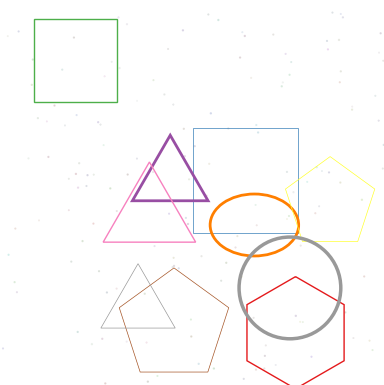[{"shape": "hexagon", "thickness": 1, "radius": 0.73, "center": [0.768, 0.136]}, {"shape": "square", "thickness": 0.5, "radius": 0.68, "center": [0.637, 0.53]}, {"shape": "square", "thickness": 1, "radius": 0.54, "center": [0.197, 0.844]}, {"shape": "triangle", "thickness": 2, "radius": 0.57, "center": [0.442, 0.535]}, {"shape": "oval", "thickness": 2, "radius": 0.57, "center": [0.661, 0.416]}, {"shape": "pentagon", "thickness": 0.5, "radius": 0.61, "center": [0.857, 0.471]}, {"shape": "pentagon", "thickness": 0.5, "radius": 0.75, "center": [0.452, 0.155]}, {"shape": "triangle", "thickness": 1, "radius": 0.69, "center": [0.388, 0.44]}, {"shape": "circle", "thickness": 2.5, "radius": 0.66, "center": [0.753, 0.252]}, {"shape": "triangle", "thickness": 0.5, "radius": 0.56, "center": [0.359, 0.204]}]